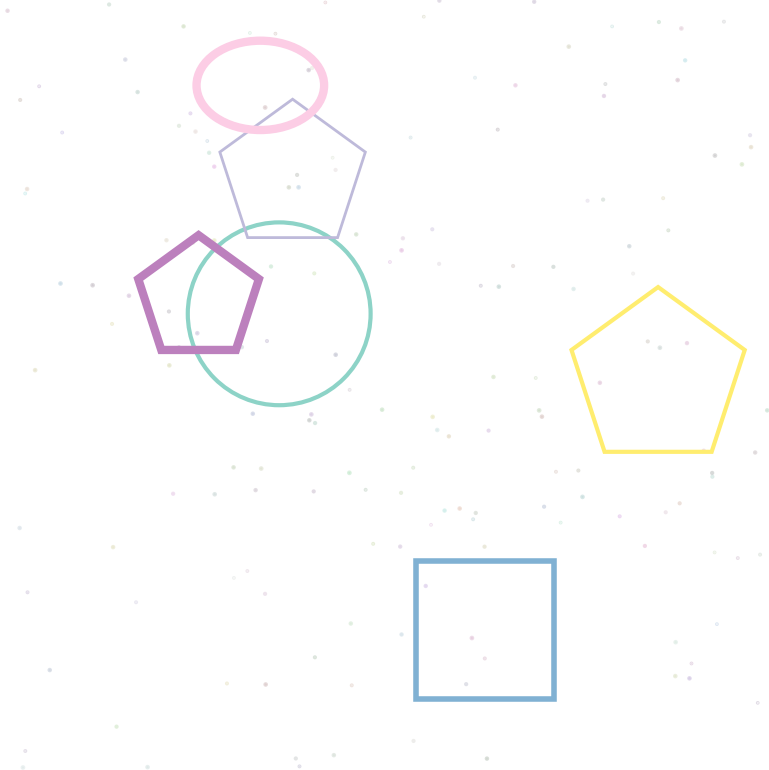[{"shape": "circle", "thickness": 1.5, "radius": 0.59, "center": [0.363, 0.592]}, {"shape": "pentagon", "thickness": 1, "radius": 0.5, "center": [0.38, 0.772]}, {"shape": "square", "thickness": 2, "radius": 0.45, "center": [0.63, 0.182]}, {"shape": "oval", "thickness": 3, "radius": 0.41, "center": [0.338, 0.889]}, {"shape": "pentagon", "thickness": 3, "radius": 0.41, "center": [0.258, 0.612]}, {"shape": "pentagon", "thickness": 1.5, "radius": 0.59, "center": [0.855, 0.509]}]